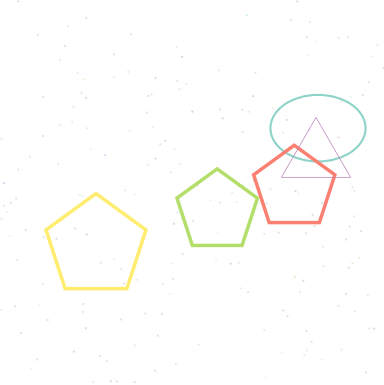[{"shape": "oval", "thickness": 1.5, "radius": 0.62, "center": [0.826, 0.667]}, {"shape": "pentagon", "thickness": 2.5, "radius": 0.55, "center": [0.764, 0.512]}, {"shape": "pentagon", "thickness": 2.5, "radius": 0.55, "center": [0.564, 0.451]}, {"shape": "triangle", "thickness": 0.5, "radius": 0.52, "center": [0.821, 0.591]}, {"shape": "pentagon", "thickness": 2.5, "radius": 0.68, "center": [0.249, 0.361]}]